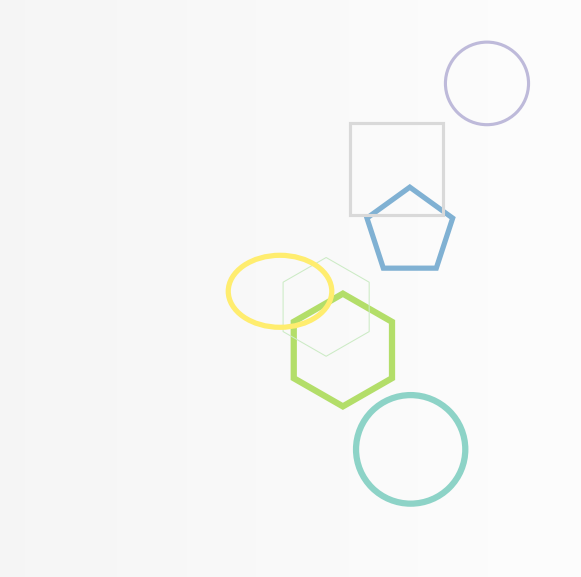[{"shape": "circle", "thickness": 3, "radius": 0.47, "center": [0.707, 0.221]}, {"shape": "circle", "thickness": 1.5, "radius": 0.36, "center": [0.838, 0.855]}, {"shape": "pentagon", "thickness": 2.5, "radius": 0.39, "center": [0.705, 0.598]}, {"shape": "hexagon", "thickness": 3, "radius": 0.49, "center": [0.59, 0.393]}, {"shape": "square", "thickness": 1.5, "radius": 0.4, "center": [0.682, 0.706]}, {"shape": "hexagon", "thickness": 0.5, "radius": 0.43, "center": [0.561, 0.468]}, {"shape": "oval", "thickness": 2.5, "radius": 0.45, "center": [0.482, 0.495]}]